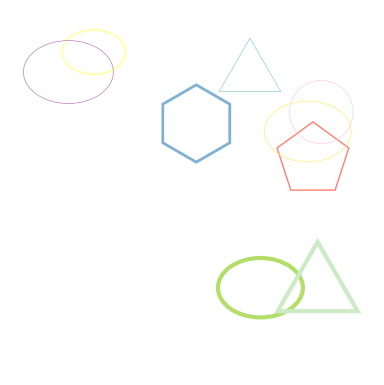[{"shape": "triangle", "thickness": 0.5, "radius": 0.46, "center": [0.649, 0.808]}, {"shape": "oval", "thickness": 1.5, "radius": 0.41, "center": [0.244, 0.865]}, {"shape": "pentagon", "thickness": 1, "radius": 0.49, "center": [0.813, 0.585]}, {"shape": "hexagon", "thickness": 2, "radius": 0.5, "center": [0.51, 0.679]}, {"shape": "oval", "thickness": 3, "radius": 0.55, "center": [0.677, 0.253]}, {"shape": "circle", "thickness": 0.5, "radius": 0.41, "center": [0.835, 0.709]}, {"shape": "oval", "thickness": 0.5, "radius": 0.58, "center": [0.178, 0.813]}, {"shape": "triangle", "thickness": 3, "radius": 0.6, "center": [0.825, 0.252]}, {"shape": "oval", "thickness": 0.5, "radius": 0.56, "center": [0.799, 0.659]}]